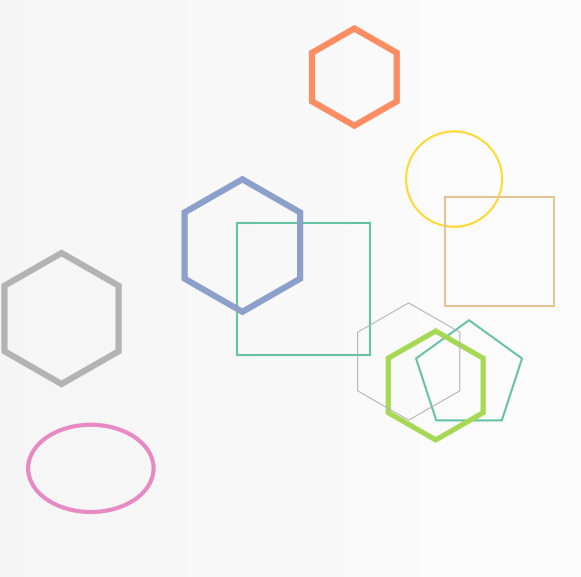[{"shape": "pentagon", "thickness": 1, "radius": 0.48, "center": [0.807, 0.349]}, {"shape": "square", "thickness": 1, "radius": 0.57, "center": [0.522, 0.499]}, {"shape": "hexagon", "thickness": 3, "radius": 0.42, "center": [0.61, 0.866]}, {"shape": "hexagon", "thickness": 3, "radius": 0.57, "center": [0.417, 0.574]}, {"shape": "oval", "thickness": 2, "radius": 0.54, "center": [0.156, 0.188]}, {"shape": "hexagon", "thickness": 2.5, "radius": 0.47, "center": [0.75, 0.332]}, {"shape": "circle", "thickness": 1, "radius": 0.41, "center": [0.781, 0.689]}, {"shape": "square", "thickness": 1, "radius": 0.47, "center": [0.86, 0.563]}, {"shape": "hexagon", "thickness": 3, "radius": 0.57, "center": [0.106, 0.448]}, {"shape": "hexagon", "thickness": 0.5, "radius": 0.51, "center": [0.703, 0.373]}]